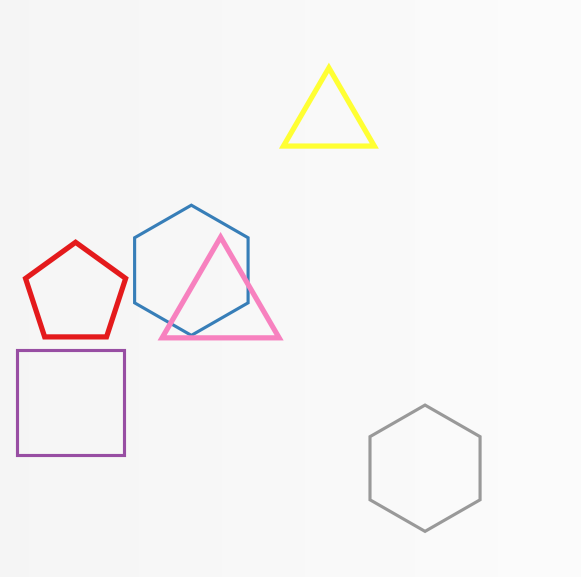[{"shape": "pentagon", "thickness": 2.5, "radius": 0.45, "center": [0.13, 0.489]}, {"shape": "hexagon", "thickness": 1.5, "radius": 0.56, "center": [0.329, 0.531]}, {"shape": "square", "thickness": 1.5, "radius": 0.46, "center": [0.121, 0.302]}, {"shape": "triangle", "thickness": 2.5, "radius": 0.45, "center": [0.566, 0.791]}, {"shape": "triangle", "thickness": 2.5, "radius": 0.58, "center": [0.38, 0.472]}, {"shape": "hexagon", "thickness": 1.5, "radius": 0.55, "center": [0.731, 0.188]}]